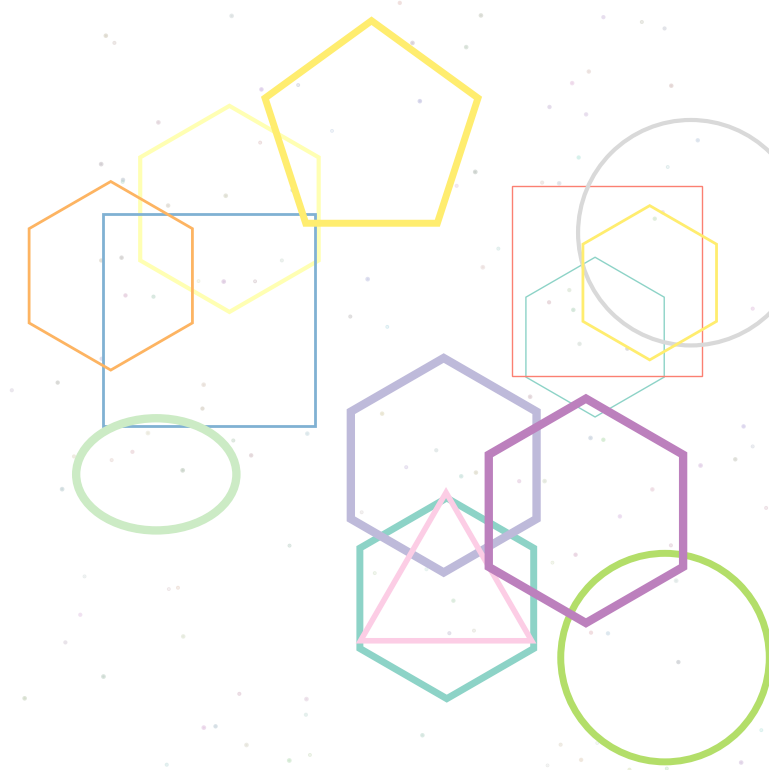[{"shape": "hexagon", "thickness": 0.5, "radius": 0.52, "center": [0.773, 0.562]}, {"shape": "hexagon", "thickness": 2.5, "radius": 0.65, "center": [0.58, 0.223]}, {"shape": "hexagon", "thickness": 1.5, "radius": 0.67, "center": [0.298, 0.729]}, {"shape": "hexagon", "thickness": 3, "radius": 0.7, "center": [0.576, 0.396]}, {"shape": "square", "thickness": 0.5, "radius": 0.62, "center": [0.788, 0.635]}, {"shape": "square", "thickness": 1, "radius": 0.69, "center": [0.272, 0.585]}, {"shape": "hexagon", "thickness": 1, "radius": 0.61, "center": [0.144, 0.642]}, {"shape": "circle", "thickness": 2.5, "radius": 0.68, "center": [0.864, 0.146]}, {"shape": "triangle", "thickness": 2, "radius": 0.64, "center": [0.579, 0.232]}, {"shape": "circle", "thickness": 1.5, "radius": 0.73, "center": [0.897, 0.698]}, {"shape": "hexagon", "thickness": 3, "radius": 0.73, "center": [0.761, 0.337]}, {"shape": "oval", "thickness": 3, "radius": 0.52, "center": [0.203, 0.384]}, {"shape": "pentagon", "thickness": 2.5, "radius": 0.73, "center": [0.482, 0.828]}, {"shape": "hexagon", "thickness": 1, "radius": 0.5, "center": [0.844, 0.633]}]